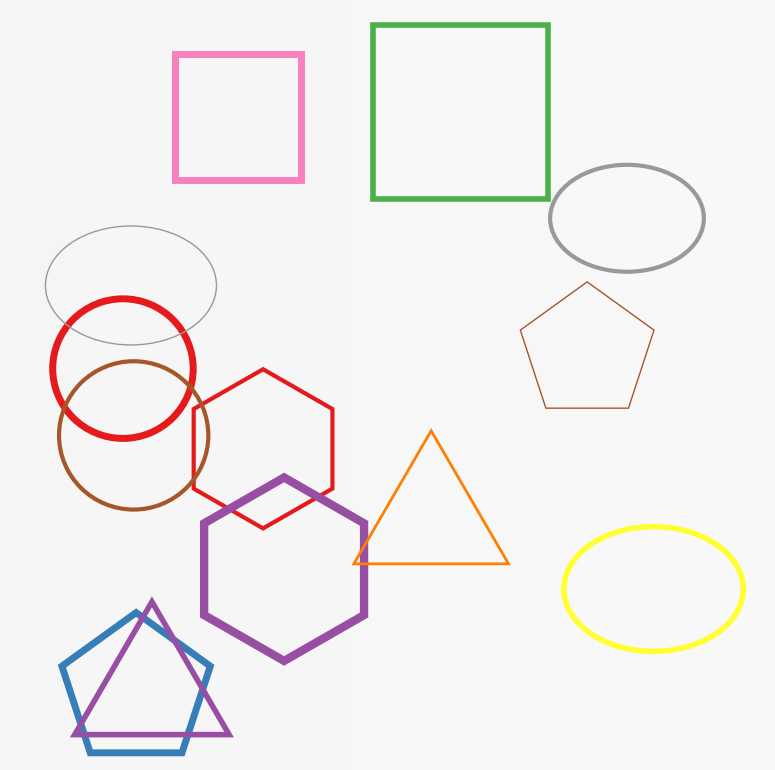[{"shape": "hexagon", "thickness": 1.5, "radius": 0.52, "center": [0.339, 0.417]}, {"shape": "circle", "thickness": 2.5, "radius": 0.45, "center": [0.159, 0.521]}, {"shape": "pentagon", "thickness": 2.5, "radius": 0.5, "center": [0.176, 0.104]}, {"shape": "square", "thickness": 2, "radius": 0.57, "center": [0.594, 0.854]}, {"shape": "hexagon", "thickness": 3, "radius": 0.6, "center": [0.367, 0.261]}, {"shape": "triangle", "thickness": 2, "radius": 0.57, "center": [0.196, 0.103]}, {"shape": "triangle", "thickness": 1, "radius": 0.58, "center": [0.556, 0.325]}, {"shape": "oval", "thickness": 2, "radius": 0.58, "center": [0.843, 0.235]}, {"shape": "pentagon", "thickness": 0.5, "radius": 0.45, "center": [0.758, 0.543]}, {"shape": "circle", "thickness": 1.5, "radius": 0.48, "center": [0.172, 0.435]}, {"shape": "square", "thickness": 2.5, "radius": 0.41, "center": [0.307, 0.848]}, {"shape": "oval", "thickness": 1.5, "radius": 0.5, "center": [0.809, 0.717]}, {"shape": "oval", "thickness": 0.5, "radius": 0.55, "center": [0.169, 0.629]}]